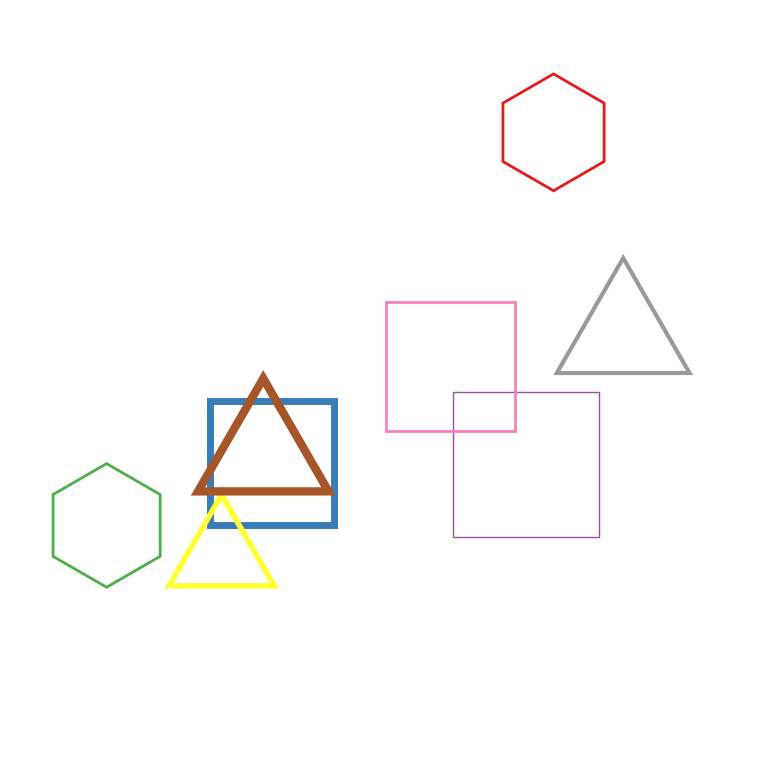[{"shape": "hexagon", "thickness": 1, "radius": 0.38, "center": [0.719, 0.828]}, {"shape": "square", "thickness": 2.5, "radius": 0.4, "center": [0.353, 0.399]}, {"shape": "hexagon", "thickness": 1, "radius": 0.4, "center": [0.138, 0.318]}, {"shape": "square", "thickness": 0.5, "radius": 0.47, "center": [0.683, 0.397]}, {"shape": "triangle", "thickness": 2, "radius": 0.39, "center": [0.288, 0.279]}, {"shape": "triangle", "thickness": 3, "radius": 0.49, "center": [0.342, 0.411]}, {"shape": "square", "thickness": 1, "radius": 0.42, "center": [0.585, 0.524]}, {"shape": "triangle", "thickness": 1.5, "radius": 0.5, "center": [0.809, 0.565]}]